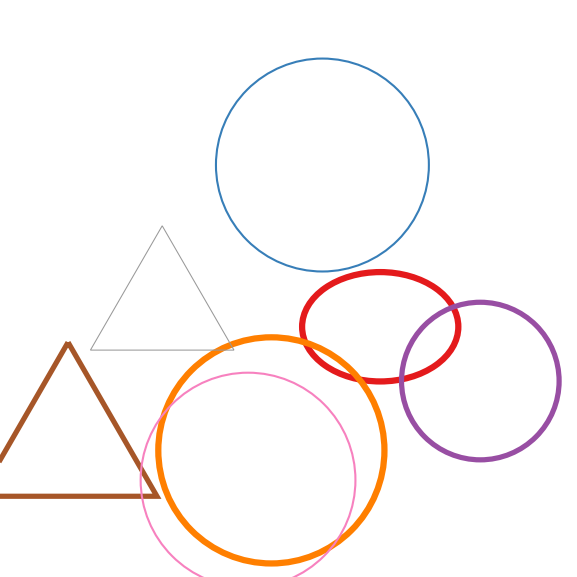[{"shape": "oval", "thickness": 3, "radius": 0.68, "center": [0.658, 0.433]}, {"shape": "circle", "thickness": 1, "radius": 0.92, "center": [0.558, 0.713]}, {"shape": "circle", "thickness": 2.5, "radius": 0.68, "center": [0.832, 0.339]}, {"shape": "circle", "thickness": 3, "radius": 0.98, "center": [0.47, 0.219]}, {"shape": "triangle", "thickness": 2.5, "radius": 0.89, "center": [0.118, 0.229]}, {"shape": "circle", "thickness": 1, "radius": 0.93, "center": [0.43, 0.168]}, {"shape": "triangle", "thickness": 0.5, "radius": 0.72, "center": [0.281, 0.465]}]